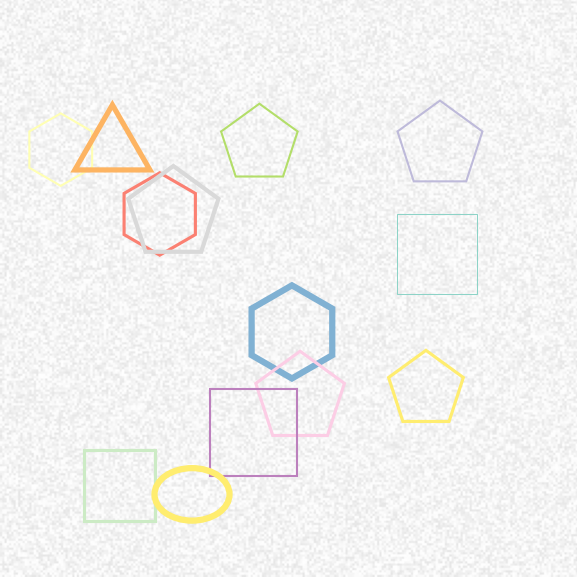[{"shape": "square", "thickness": 0.5, "radius": 0.35, "center": [0.757, 0.559]}, {"shape": "hexagon", "thickness": 1, "radius": 0.31, "center": [0.105, 0.74]}, {"shape": "pentagon", "thickness": 1, "radius": 0.39, "center": [0.762, 0.748]}, {"shape": "hexagon", "thickness": 1.5, "radius": 0.36, "center": [0.277, 0.629]}, {"shape": "hexagon", "thickness": 3, "radius": 0.4, "center": [0.506, 0.424]}, {"shape": "triangle", "thickness": 2.5, "radius": 0.38, "center": [0.195, 0.742]}, {"shape": "pentagon", "thickness": 1, "radius": 0.35, "center": [0.449, 0.75]}, {"shape": "pentagon", "thickness": 1.5, "radius": 0.4, "center": [0.52, 0.31]}, {"shape": "pentagon", "thickness": 2, "radius": 0.41, "center": [0.3, 0.63]}, {"shape": "square", "thickness": 1, "radius": 0.38, "center": [0.438, 0.25]}, {"shape": "square", "thickness": 1.5, "radius": 0.31, "center": [0.207, 0.159]}, {"shape": "pentagon", "thickness": 1.5, "radius": 0.34, "center": [0.738, 0.324]}, {"shape": "oval", "thickness": 3, "radius": 0.32, "center": [0.332, 0.143]}]